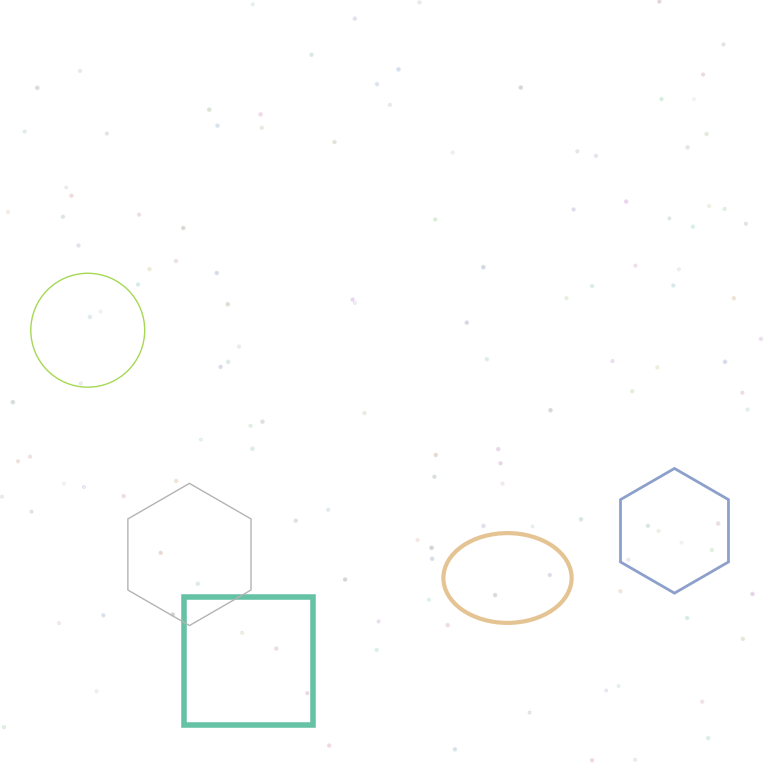[{"shape": "square", "thickness": 2, "radius": 0.42, "center": [0.323, 0.142]}, {"shape": "hexagon", "thickness": 1, "radius": 0.4, "center": [0.876, 0.311]}, {"shape": "circle", "thickness": 0.5, "radius": 0.37, "center": [0.114, 0.571]}, {"shape": "oval", "thickness": 1.5, "radius": 0.42, "center": [0.659, 0.249]}, {"shape": "hexagon", "thickness": 0.5, "radius": 0.46, "center": [0.246, 0.28]}]